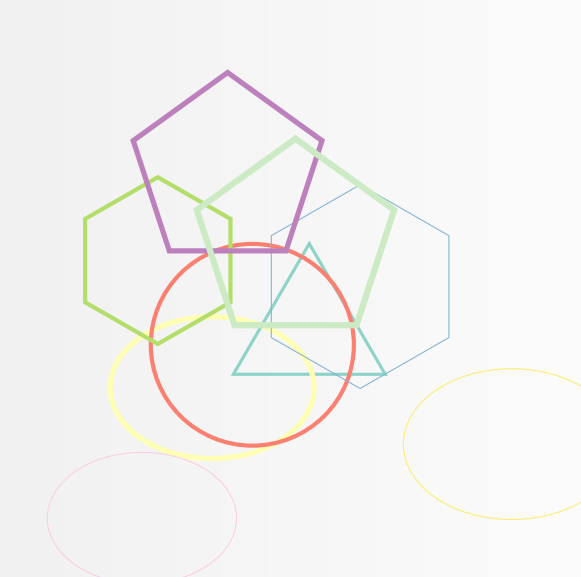[{"shape": "triangle", "thickness": 1.5, "radius": 0.75, "center": [0.532, 0.426]}, {"shape": "oval", "thickness": 2.5, "radius": 0.88, "center": [0.365, 0.328]}, {"shape": "circle", "thickness": 2, "radius": 0.87, "center": [0.434, 0.402]}, {"shape": "hexagon", "thickness": 0.5, "radius": 0.88, "center": [0.62, 0.503]}, {"shape": "hexagon", "thickness": 2, "radius": 0.72, "center": [0.272, 0.548]}, {"shape": "oval", "thickness": 0.5, "radius": 0.81, "center": [0.244, 0.102]}, {"shape": "pentagon", "thickness": 2.5, "radius": 0.85, "center": [0.392, 0.703]}, {"shape": "pentagon", "thickness": 3, "radius": 0.89, "center": [0.508, 0.58]}, {"shape": "oval", "thickness": 0.5, "radius": 0.93, "center": [0.88, 0.23]}]